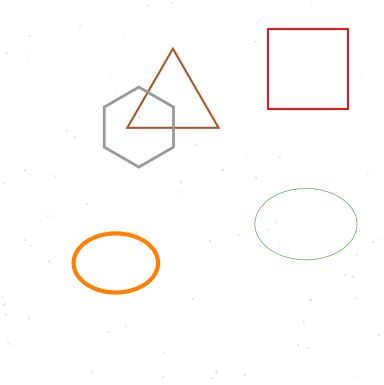[{"shape": "square", "thickness": 1.5, "radius": 0.52, "center": [0.8, 0.821]}, {"shape": "oval", "thickness": 0.5, "radius": 0.66, "center": [0.795, 0.418]}, {"shape": "oval", "thickness": 3, "radius": 0.55, "center": [0.301, 0.317]}, {"shape": "triangle", "thickness": 1.5, "radius": 0.68, "center": [0.449, 0.737]}, {"shape": "hexagon", "thickness": 2, "radius": 0.52, "center": [0.361, 0.67]}]